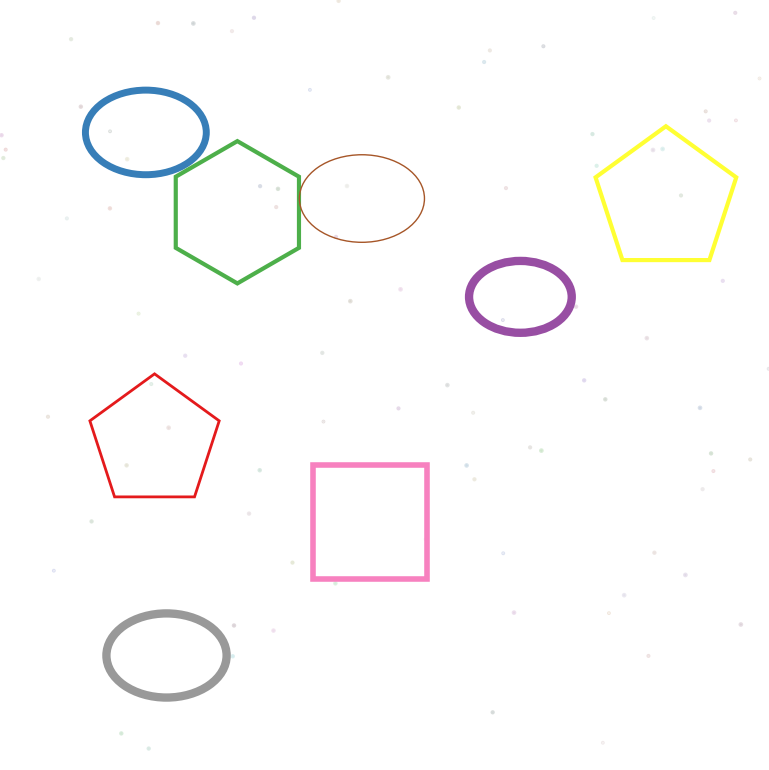[{"shape": "pentagon", "thickness": 1, "radius": 0.44, "center": [0.201, 0.426]}, {"shape": "oval", "thickness": 2.5, "radius": 0.39, "center": [0.189, 0.828]}, {"shape": "hexagon", "thickness": 1.5, "radius": 0.46, "center": [0.308, 0.724]}, {"shape": "oval", "thickness": 3, "radius": 0.33, "center": [0.676, 0.614]}, {"shape": "pentagon", "thickness": 1.5, "radius": 0.48, "center": [0.865, 0.74]}, {"shape": "oval", "thickness": 0.5, "radius": 0.41, "center": [0.47, 0.742]}, {"shape": "square", "thickness": 2, "radius": 0.37, "center": [0.481, 0.322]}, {"shape": "oval", "thickness": 3, "radius": 0.39, "center": [0.216, 0.149]}]